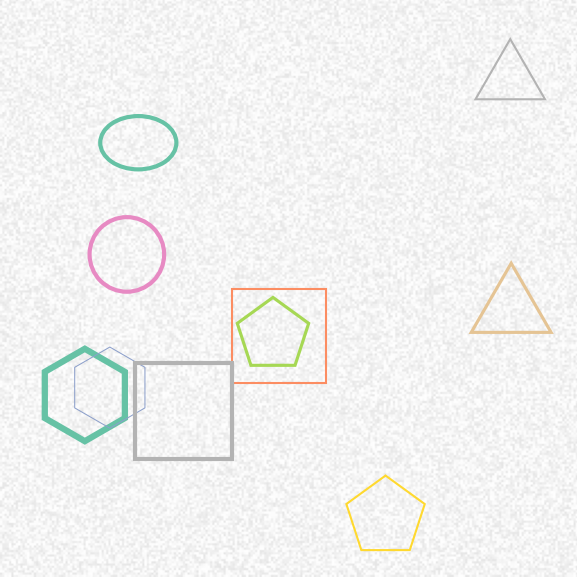[{"shape": "oval", "thickness": 2, "radius": 0.33, "center": [0.24, 0.752]}, {"shape": "hexagon", "thickness": 3, "radius": 0.4, "center": [0.147, 0.315]}, {"shape": "square", "thickness": 1, "radius": 0.41, "center": [0.483, 0.418]}, {"shape": "hexagon", "thickness": 0.5, "radius": 0.35, "center": [0.19, 0.328]}, {"shape": "circle", "thickness": 2, "radius": 0.32, "center": [0.22, 0.559]}, {"shape": "pentagon", "thickness": 1.5, "radius": 0.32, "center": [0.473, 0.419]}, {"shape": "pentagon", "thickness": 1, "radius": 0.36, "center": [0.668, 0.104]}, {"shape": "triangle", "thickness": 1.5, "radius": 0.4, "center": [0.885, 0.463]}, {"shape": "square", "thickness": 2, "radius": 0.42, "center": [0.318, 0.287]}, {"shape": "triangle", "thickness": 1, "radius": 0.35, "center": [0.884, 0.862]}]